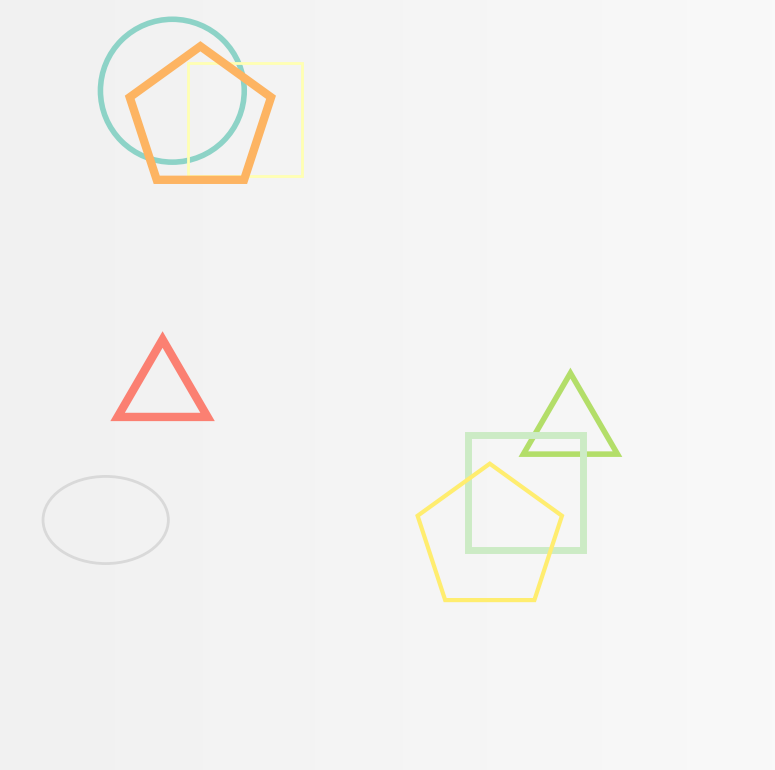[{"shape": "circle", "thickness": 2, "radius": 0.46, "center": [0.222, 0.882]}, {"shape": "square", "thickness": 1, "radius": 0.37, "center": [0.316, 0.845]}, {"shape": "triangle", "thickness": 3, "radius": 0.34, "center": [0.21, 0.492]}, {"shape": "pentagon", "thickness": 3, "radius": 0.48, "center": [0.259, 0.844]}, {"shape": "triangle", "thickness": 2, "radius": 0.35, "center": [0.736, 0.445]}, {"shape": "oval", "thickness": 1, "radius": 0.4, "center": [0.136, 0.325]}, {"shape": "square", "thickness": 2.5, "radius": 0.37, "center": [0.678, 0.36]}, {"shape": "pentagon", "thickness": 1.5, "radius": 0.49, "center": [0.632, 0.3]}]